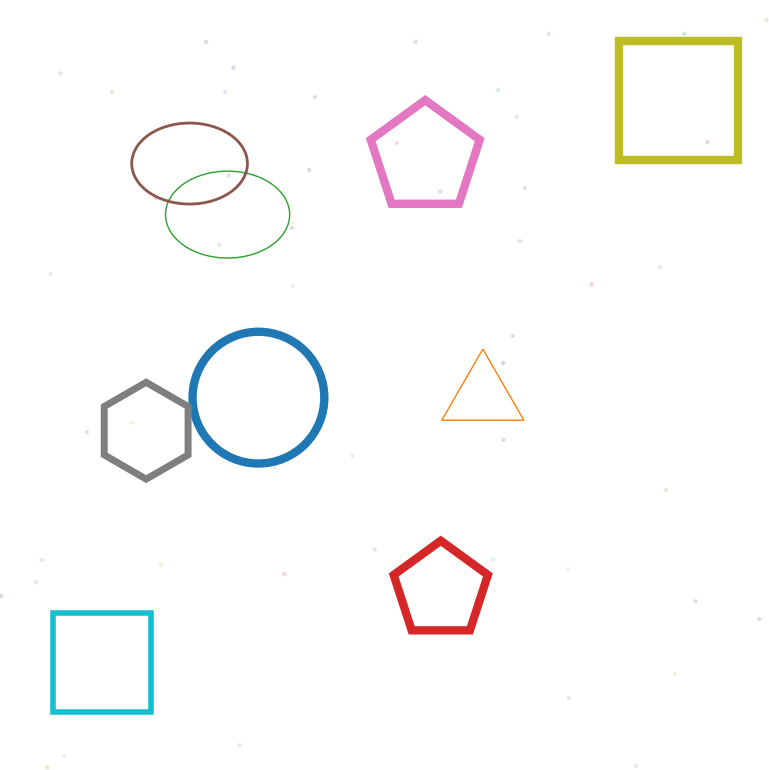[{"shape": "circle", "thickness": 3, "radius": 0.43, "center": [0.336, 0.484]}, {"shape": "triangle", "thickness": 0.5, "radius": 0.31, "center": [0.627, 0.485]}, {"shape": "oval", "thickness": 0.5, "radius": 0.4, "center": [0.296, 0.721]}, {"shape": "pentagon", "thickness": 3, "radius": 0.32, "center": [0.572, 0.233]}, {"shape": "oval", "thickness": 1, "radius": 0.38, "center": [0.246, 0.788]}, {"shape": "pentagon", "thickness": 3, "radius": 0.37, "center": [0.552, 0.796]}, {"shape": "hexagon", "thickness": 2.5, "radius": 0.31, "center": [0.19, 0.441]}, {"shape": "square", "thickness": 3, "radius": 0.39, "center": [0.881, 0.87]}, {"shape": "square", "thickness": 2, "radius": 0.32, "center": [0.133, 0.139]}]